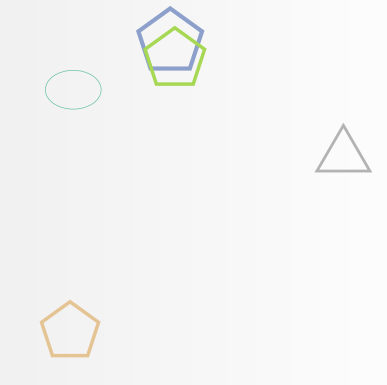[{"shape": "oval", "thickness": 0.5, "radius": 0.36, "center": [0.189, 0.767]}, {"shape": "pentagon", "thickness": 3, "radius": 0.43, "center": [0.439, 0.892]}, {"shape": "pentagon", "thickness": 2.5, "radius": 0.4, "center": [0.451, 0.847]}, {"shape": "pentagon", "thickness": 2.5, "radius": 0.39, "center": [0.181, 0.139]}, {"shape": "triangle", "thickness": 2, "radius": 0.4, "center": [0.886, 0.595]}]